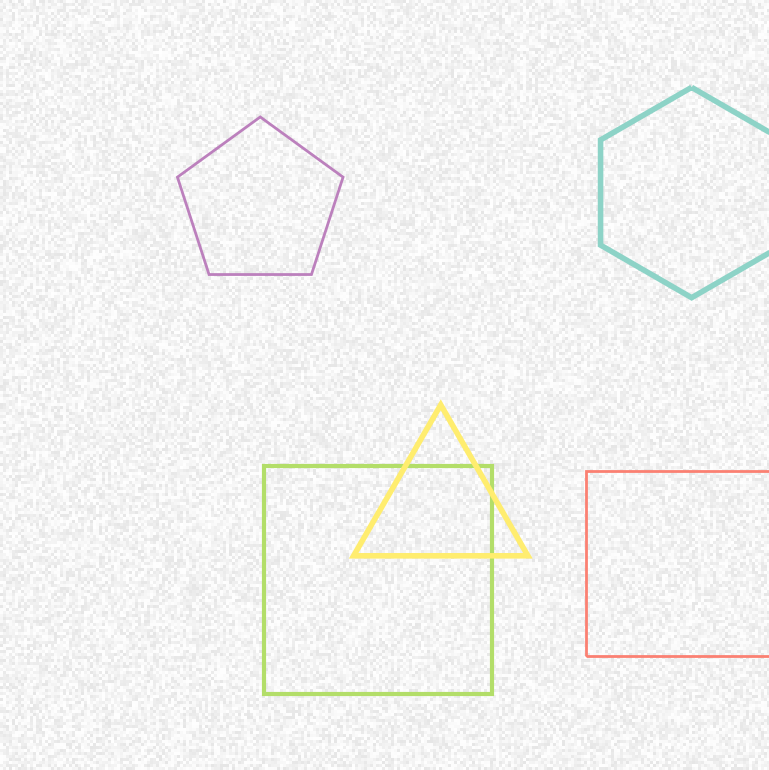[{"shape": "hexagon", "thickness": 2, "radius": 0.68, "center": [0.898, 0.75]}, {"shape": "square", "thickness": 1, "radius": 0.6, "center": [0.881, 0.268]}, {"shape": "square", "thickness": 1.5, "radius": 0.74, "center": [0.49, 0.247]}, {"shape": "pentagon", "thickness": 1, "radius": 0.57, "center": [0.338, 0.735]}, {"shape": "triangle", "thickness": 2, "radius": 0.65, "center": [0.572, 0.344]}]